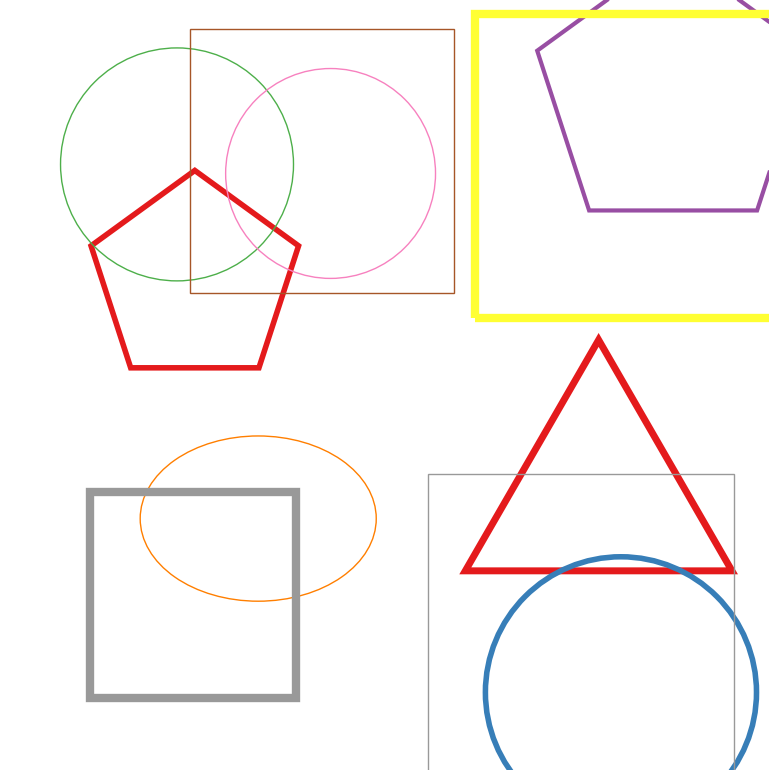[{"shape": "triangle", "thickness": 2.5, "radius": 1.0, "center": [0.777, 0.359]}, {"shape": "pentagon", "thickness": 2, "radius": 0.71, "center": [0.253, 0.637]}, {"shape": "circle", "thickness": 2, "radius": 0.88, "center": [0.806, 0.101]}, {"shape": "circle", "thickness": 0.5, "radius": 0.76, "center": [0.23, 0.786]}, {"shape": "pentagon", "thickness": 1.5, "radius": 0.93, "center": [0.874, 0.877]}, {"shape": "oval", "thickness": 0.5, "radius": 0.77, "center": [0.335, 0.327]}, {"shape": "square", "thickness": 3, "radius": 0.99, "center": [0.815, 0.785]}, {"shape": "square", "thickness": 0.5, "radius": 0.86, "center": [0.418, 0.791]}, {"shape": "circle", "thickness": 0.5, "radius": 0.68, "center": [0.429, 0.775]}, {"shape": "square", "thickness": 0.5, "radius": 0.99, "center": [0.755, 0.187]}, {"shape": "square", "thickness": 3, "radius": 0.67, "center": [0.251, 0.227]}]